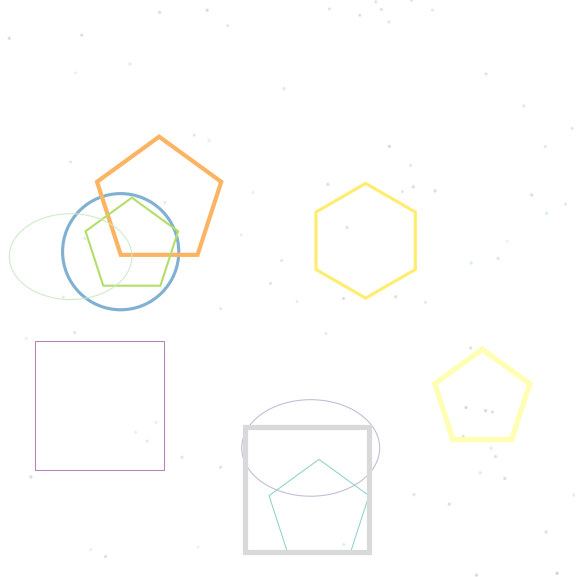[{"shape": "pentagon", "thickness": 0.5, "radius": 0.45, "center": [0.552, 0.113]}, {"shape": "pentagon", "thickness": 2.5, "radius": 0.43, "center": [0.835, 0.308]}, {"shape": "oval", "thickness": 0.5, "radius": 0.6, "center": [0.538, 0.223]}, {"shape": "circle", "thickness": 1.5, "radius": 0.5, "center": [0.209, 0.563]}, {"shape": "pentagon", "thickness": 2, "radius": 0.57, "center": [0.276, 0.649]}, {"shape": "pentagon", "thickness": 1, "radius": 0.42, "center": [0.228, 0.573]}, {"shape": "square", "thickness": 2.5, "radius": 0.54, "center": [0.531, 0.151]}, {"shape": "square", "thickness": 0.5, "radius": 0.56, "center": [0.172, 0.297]}, {"shape": "oval", "thickness": 0.5, "radius": 0.53, "center": [0.122, 0.555]}, {"shape": "hexagon", "thickness": 1.5, "radius": 0.5, "center": [0.633, 0.582]}]